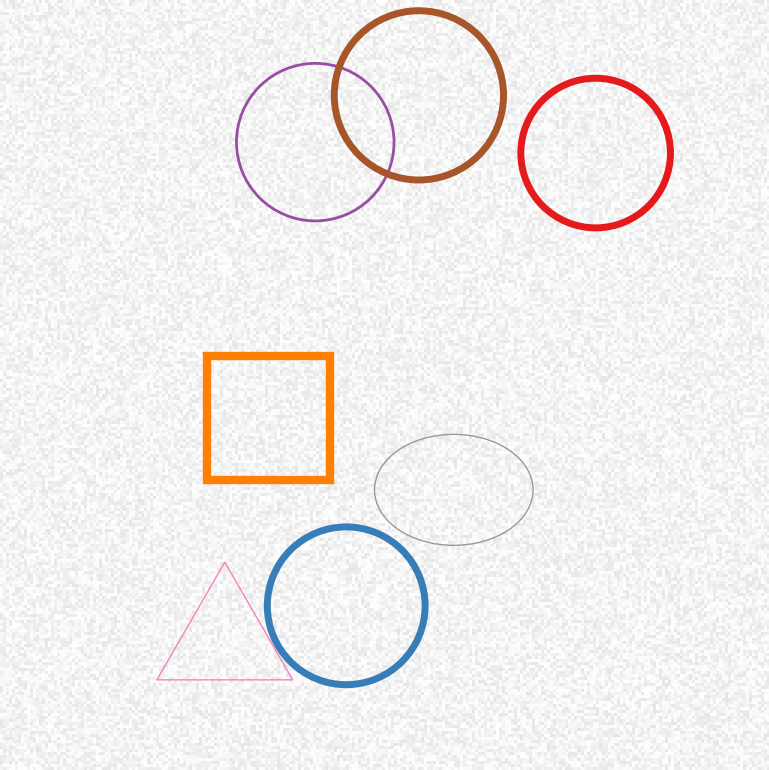[{"shape": "circle", "thickness": 2.5, "radius": 0.49, "center": [0.774, 0.801]}, {"shape": "circle", "thickness": 2.5, "radius": 0.51, "center": [0.45, 0.213]}, {"shape": "circle", "thickness": 1, "radius": 0.51, "center": [0.409, 0.815]}, {"shape": "square", "thickness": 3, "radius": 0.4, "center": [0.349, 0.457]}, {"shape": "circle", "thickness": 2.5, "radius": 0.55, "center": [0.544, 0.876]}, {"shape": "triangle", "thickness": 0.5, "radius": 0.51, "center": [0.292, 0.168]}, {"shape": "oval", "thickness": 0.5, "radius": 0.51, "center": [0.589, 0.364]}]